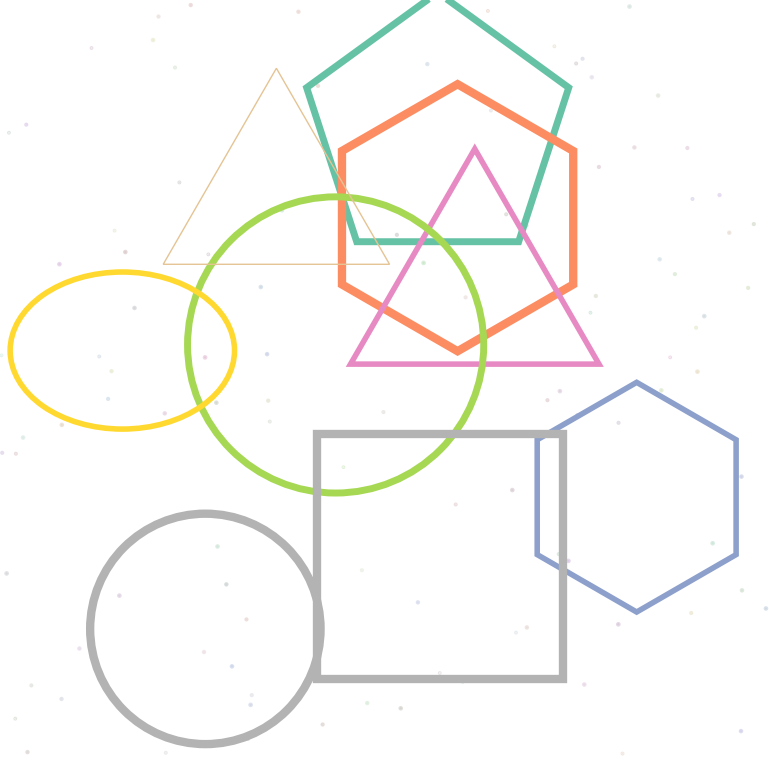[{"shape": "pentagon", "thickness": 2.5, "radius": 0.89, "center": [0.568, 0.831]}, {"shape": "hexagon", "thickness": 3, "radius": 0.87, "center": [0.594, 0.717]}, {"shape": "hexagon", "thickness": 2, "radius": 0.75, "center": [0.827, 0.354]}, {"shape": "triangle", "thickness": 2, "radius": 0.93, "center": [0.617, 0.62]}, {"shape": "circle", "thickness": 2.5, "radius": 0.96, "center": [0.436, 0.552]}, {"shape": "oval", "thickness": 2, "radius": 0.73, "center": [0.159, 0.545]}, {"shape": "triangle", "thickness": 0.5, "radius": 0.85, "center": [0.359, 0.742]}, {"shape": "square", "thickness": 3, "radius": 0.8, "center": [0.571, 0.277]}, {"shape": "circle", "thickness": 3, "radius": 0.75, "center": [0.267, 0.183]}]